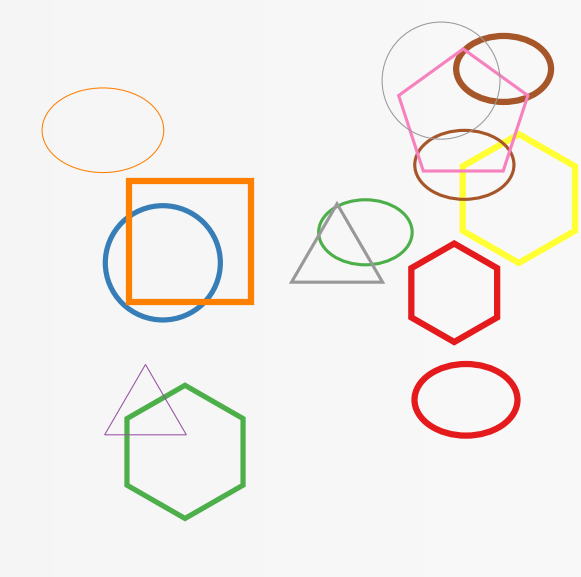[{"shape": "hexagon", "thickness": 3, "radius": 0.43, "center": [0.781, 0.492]}, {"shape": "oval", "thickness": 3, "radius": 0.44, "center": [0.802, 0.307]}, {"shape": "circle", "thickness": 2.5, "radius": 0.49, "center": [0.28, 0.544]}, {"shape": "hexagon", "thickness": 2.5, "radius": 0.58, "center": [0.318, 0.217]}, {"shape": "oval", "thickness": 1.5, "radius": 0.4, "center": [0.629, 0.597]}, {"shape": "triangle", "thickness": 0.5, "radius": 0.41, "center": [0.25, 0.287]}, {"shape": "square", "thickness": 3, "radius": 0.53, "center": [0.327, 0.581]}, {"shape": "oval", "thickness": 0.5, "radius": 0.52, "center": [0.177, 0.774]}, {"shape": "hexagon", "thickness": 3, "radius": 0.56, "center": [0.893, 0.655]}, {"shape": "oval", "thickness": 1.5, "radius": 0.43, "center": [0.799, 0.714]}, {"shape": "oval", "thickness": 3, "radius": 0.41, "center": [0.866, 0.88]}, {"shape": "pentagon", "thickness": 1.5, "radius": 0.58, "center": [0.797, 0.798]}, {"shape": "triangle", "thickness": 1.5, "radius": 0.45, "center": [0.58, 0.556]}, {"shape": "circle", "thickness": 0.5, "radius": 0.51, "center": [0.759, 0.86]}]